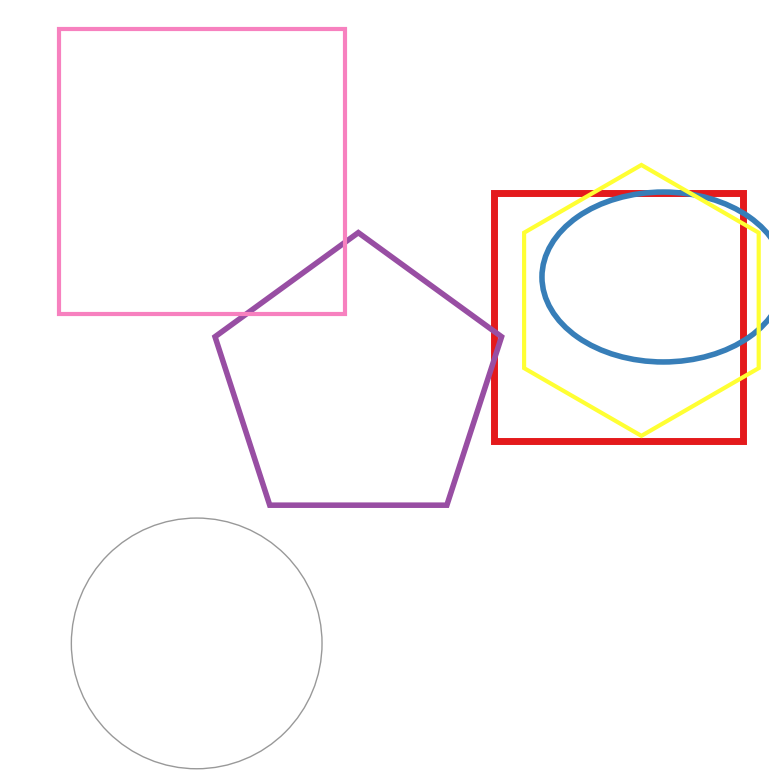[{"shape": "square", "thickness": 2.5, "radius": 0.81, "center": [0.803, 0.589]}, {"shape": "oval", "thickness": 2, "radius": 0.79, "center": [0.861, 0.64]}, {"shape": "pentagon", "thickness": 2, "radius": 0.98, "center": [0.465, 0.502]}, {"shape": "hexagon", "thickness": 1.5, "radius": 0.88, "center": [0.833, 0.61]}, {"shape": "square", "thickness": 1.5, "radius": 0.93, "center": [0.262, 0.777]}, {"shape": "circle", "thickness": 0.5, "radius": 0.81, "center": [0.255, 0.164]}]